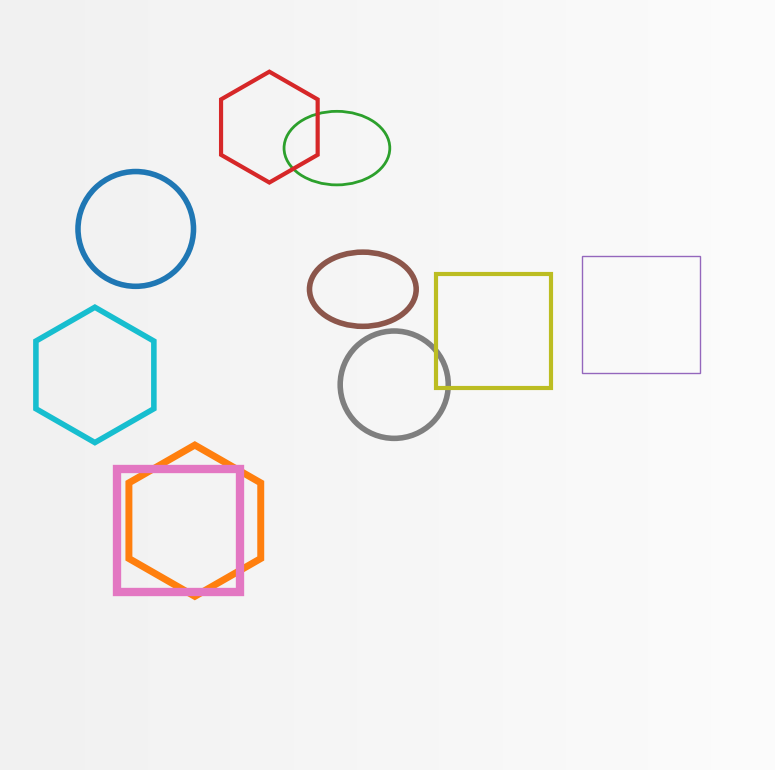[{"shape": "circle", "thickness": 2, "radius": 0.37, "center": [0.175, 0.703]}, {"shape": "hexagon", "thickness": 2.5, "radius": 0.49, "center": [0.251, 0.324]}, {"shape": "oval", "thickness": 1, "radius": 0.34, "center": [0.435, 0.808]}, {"shape": "hexagon", "thickness": 1.5, "radius": 0.36, "center": [0.348, 0.835]}, {"shape": "square", "thickness": 0.5, "radius": 0.38, "center": [0.827, 0.592]}, {"shape": "oval", "thickness": 2, "radius": 0.34, "center": [0.468, 0.624]}, {"shape": "square", "thickness": 3, "radius": 0.4, "center": [0.23, 0.311]}, {"shape": "circle", "thickness": 2, "radius": 0.35, "center": [0.509, 0.5]}, {"shape": "square", "thickness": 1.5, "radius": 0.37, "center": [0.637, 0.571]}, {"shape": "hexagon", "thickness": 2, "radius": 0.44, "center": [0.122, 0.513]}]